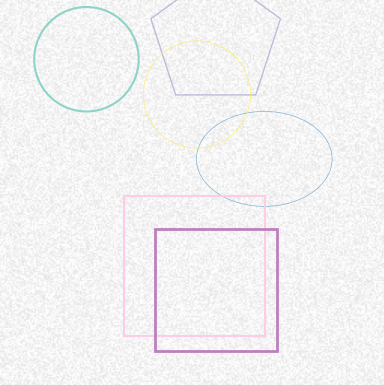[{"shape": "circle", "thickness": 1.5, "radius": 0.68, "center": [0.225, 0.846]}, {"shape": "pentagon", "thickness": 1, "radius": 0.89, "center": [0.56, 0.897]}, {"shape": "oval", "thickness": 0.5, "radius": 0.88, "center": [0.686, 0.587]}, {"shape": "square", "thickness": 1.5, "radius": 0.91, "center": [0.505, 0.309]}, {"shape": "square", "thickness": 2, "radius": 0.8, "center": [0.561, 0.247]}, {"shape": "circle", "thickness": 0.5, "radius": 0.7, "center": [0.511, 0.755]}]